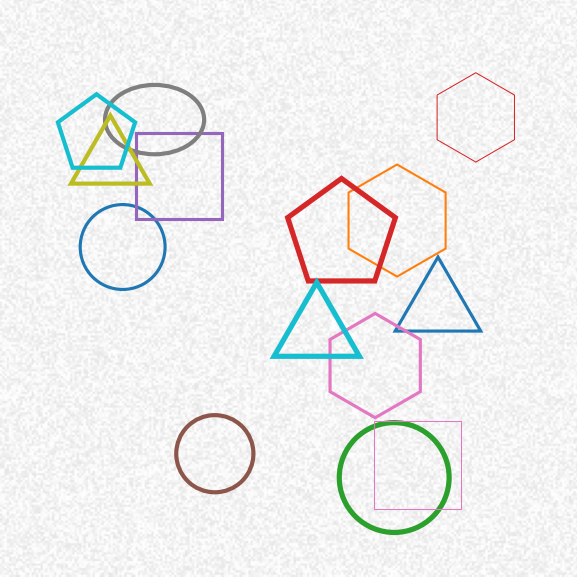[{"shape": "triangle", "thickness": 1.5, "radius": 0.43, "center": [0.758, 0.469]}, {"shape": "circle", "thickness": 1.5, "radius": 0.37, "center": [0.212, 0.571]}, {"shape": "hexagon", "thickness": 1, "radius": 0.49, "center": [0.688, 0.617]}, {"shape": "circle", "thickness": 2.5, "radius": 0.48, "center": [0.683, 0.172]}, {"shape": "hexagon", "thickness": 0.5, "radius": 0.39, "center": [0.824, 0.796]}, {"shape": "pentagon", "thickness": 2.5, "radius": 0.49, "center": [0.591, 0.592]}, {"shape": "square", "thickness": 1.5, "radius": 0.37, "center": [0.31, 0.694]}, {"shape": "circle", "thickness": 2, "radius": 0.33, "center": [0.372, 0.213]}, {"shape": "hexagon", "thickness": 1.5, "radius": 0.45, "center": [0.65, 0.366]}, {"shape": "square", "thickness": 0.5, "radius": 0.38, "center": [0.723, 0.194]}, {"shape": "oval", "thickness": 2, "radius": 0.43, "center": [0.268, 0.792]}, {"shape": "triangle", "thickness": 2, "radius": 0.39, "center": [0.191, 0.721]}, {"shape": "pentagon", "thickness": 2, "radius": 0.35, "center": [0.167, 0.766]}, {"shape": "triangle", "thickness": 2.5, "radius": 0.43, "center": [0.548, 0.425]}]